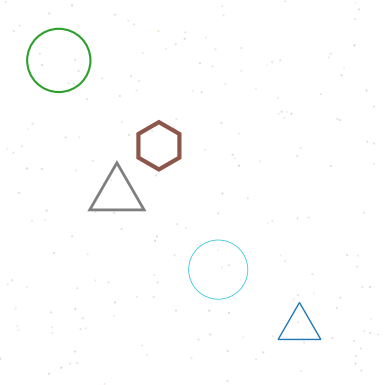[{"shape": "triangle", "thickness": 1, "radius": 0.32, "center": [0.778, 0.15]}, {"shape": "circle", "thickness": 1.5, "radius": 0.41, "center": [0.153, 0.843]}, {"shape": "hexagon", "thickness": 3, "radius": 0.31, "center": [0.413, 0.621]}, {"shape": "triangle", "thickness": 2, "radius": 0.41, "center": [0.304, 0.496]}, {"shape": "circle", "thickness": 0.5, "radius": 0.38, "center": [0.567, 0.3]}]